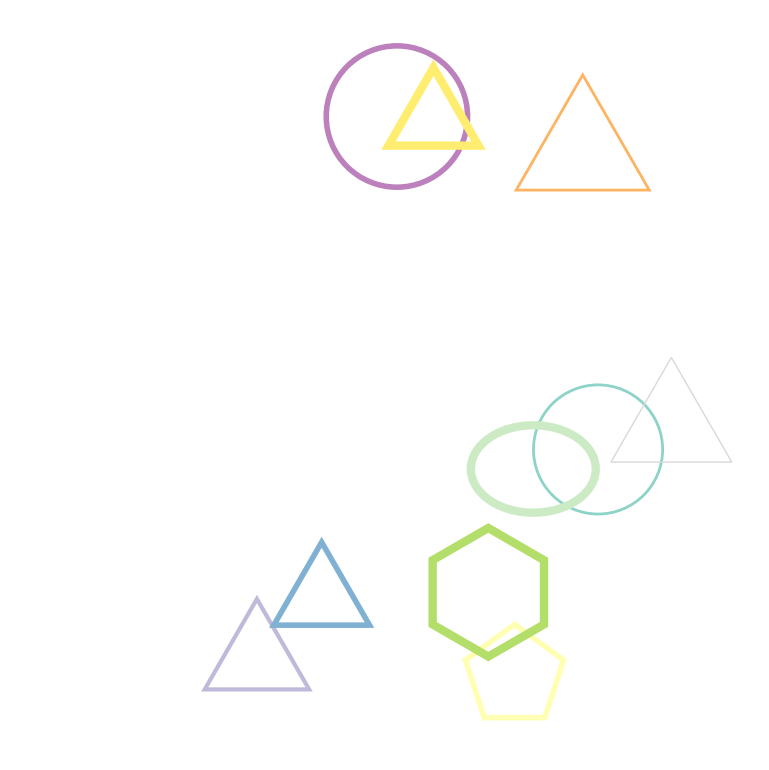[{"shape": "circle", "thickness": 1, "radius": 0.42, "center": [0.777, 0.416]}, {"shape": "pentagon", "thickness": 2, "radius": 0.33, "center": [0.668, 0.122]}, {"shape": "triangle", "thickness": 1.5, "radius": 0.39, "center": [0.334, 0.144]}, {"shape": "triangle", "thickness": 2, "radius": 0.36, "center": [0.418, 0.224]}, {"shape": "triangle", "thickness": 1, "radius": 0.5, "center": [0.757, 0.803]}, {"shape": "hexagon", "thickness": 3, "radius": 0.42, "center": [0.634, 0.231]}, {"shape": "triangle", "thickness": 0.5, "radius": 0.45, "center": [0.872, 0.445]}, {"shape": "circle", "thickness": 2, "radius": 0.46, "center": [0.515, 0.849]}, {"shape": "oval", "thickness": 3, "radius": 0.41, "center": [0.693, 0.391]}, {"shape": "triangle", "thickness": 3, "radius": 0.34, "center": [0.563, 0.845]}]